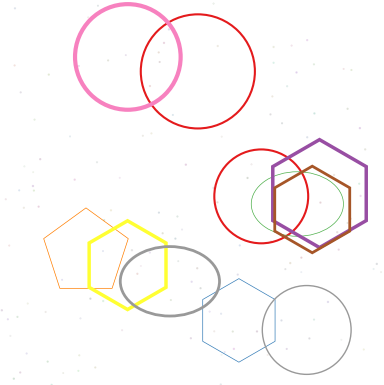[{"shape": "circle", "thickness": 1.5, "radius": 0.74, "center": [0.514, 0.815]}, {"shape": "circle", "thickness": 1.5, "radius": 0.61, "center": [0.679, 0.49]}, {"shape": "hexagon", "thickness": 0.5, "radius": 0.54, "center": [0.621, 0.168]}, {"shape": "oval", "thickness": 0.5, "radius": 0.6, "center": [0.772, 0.47]}, {"shape": "hexagon", "thickness": 2.5, "radius": 0.7, "center": [0.83, 0.497]}, {"shape": "pentagon", "thickness": 0.5, "radius": 0.58, "center": [0.223, 0.344]}, {"shape": "hexagon", "thickness": 2.5, "radius": 0.58, "center": [0.331, 0.311]}, {"shape": "hexagon", "thickness": 2, "radius": 0.56, "center": [0.811, 0.456]}, {"shape": "circle", "thickness": 3, "radius": 0.69, "center": [0.332, 0.852]}, {"shape": "oval", "thickness": 2, "radius": 0.64, "center": [0.441, 0.269]}, {"shape": "circle", "thickness": 1, "radius": 0.58, "center": [0.797, 0.143]}]